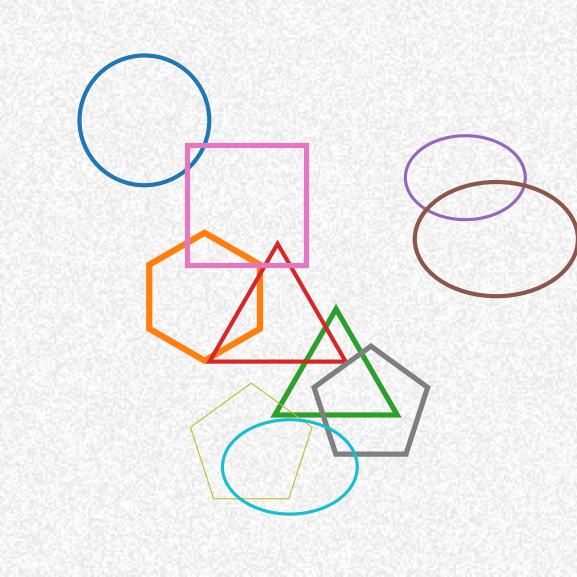[{"shape": "circle", "thickness": 2, "radius": 0.56, "center": [0.25, 0.791]}, {"shape": "hexagon", "thickness": 3, "radius": 0.55, "center": [0.354, 0.485]}, {"shape": "triangle", "thickness": 2.5, "radius": 0.61, "center": [0.582, 0.342]}, {"shape": "triangle", "thickness": 2, "radius": 0.68, "center": [0.481, 0.441]}, {"shape": "oval", "thickness": 1.5, "radius": 0.52, "center": [0.806, 0.691]}, {"shape": "oval", "thickness": 2, "radius": 0.71, "center": [0.86, 0.585]}, {"shape": "square", "thickness": 2.5, "radius": 0.52, "center": [0.427, 0.644]}, {"shape": "pentagon", "thickness": 2.5, "radius": 0.52, "center": [0.642, 0.296]}, {"shape": "pentagon", "thickness": 0.5, "radius": 0.55, "center": [0.435, 0.225]}, {"shape": "oval", "thickness": 1.5, "radius": 0.58, "center": [0.502, 0.191]}]